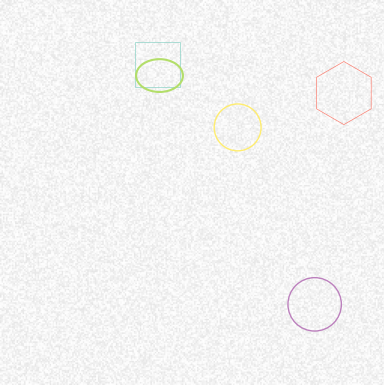[{"shape": "square", "thickness": 0.5, "radius": 0.29, "center": [0.409, 0.832]}, {"shape": "hexagon", "thickness": 0.5, "radius": 0.41, "center": [0.893, 0.758]}, {"shape": "oval", "thickness": 1.5, "radius": 0.3, "center": [0.414, 0.804]}, {"shape": "circle", "thickness": 1, "radius": 0.35, "center": [0.817, 0.209]}, {"shape": "circle", "thickness": 1, "radius": 0.3, "center": [0.617, 0.669]}]